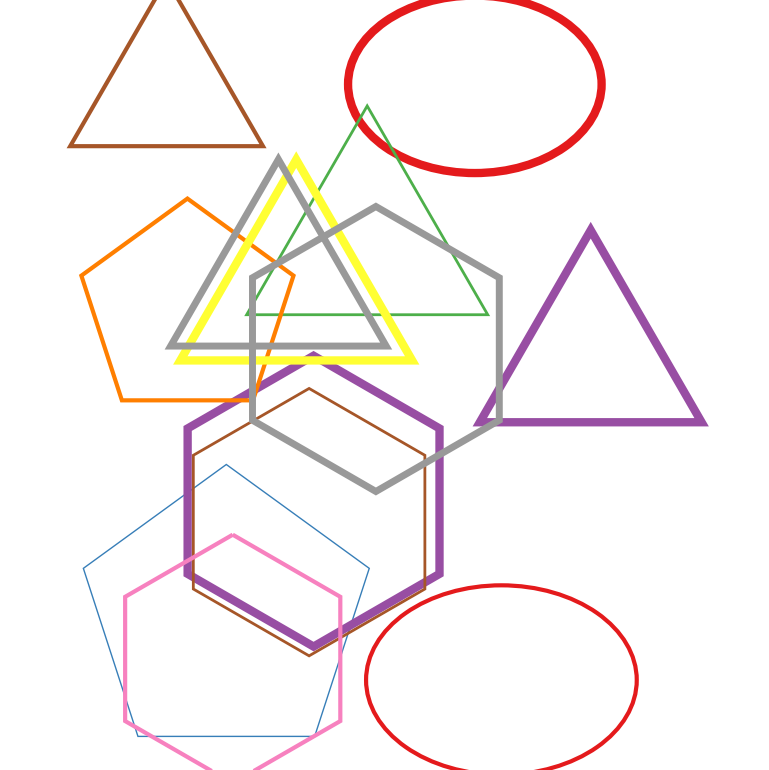[{"shape": "oval", "thickness": 1.5, "radius": 0.88, "center": [0.651, 0.117]}, {"shape": "oval", "thickness": 3, "radius": 0.82, "center": [0.617, 0.891]}, {"shape": "pentagon", "thickness": 0.5, "radius": 0.98, "center": [0.294, 0.202]}, {"shape": "triangle", "thickness": 1, "radius": 0.9, "center": [0.477, 0.682]}, {"shape": "hexagon", "thickness": 3, "radius": 0.94, "center": [0.407, 0.349]}, {"shape": "triangle", "thickness": 3, "radius": 0.83, "center": [0.767, 0.535]}, {"shape": "pentagon", "thickness": 1.5, "radius": 0.72, "center": [0.243, 0.597]}, {"shape": "triangle", "thickness": 3, "radius": 0.87, "center": [0.385, 0.619]}, {"shape": "hexagon", "thickness": 1, "radius": 0.87, "center": [0.401, 0.322]}, {"shape": "triangle", "thickness": 1.5, "radius": 0.72, "center": [0.216, 0.882]}, {"shape": "hexagon", "thickness": 1.5, "radius": 0.81, "center": [0.302, 0.144]}, {"shape": "triangle", "thickness": 2.5, "radius": 0.81, "center": [0.362, 0.631]}, {"shape": "hexagon", "thickness": 2.5, "radius": 0.93, "center": [0.488, 0.547]}]